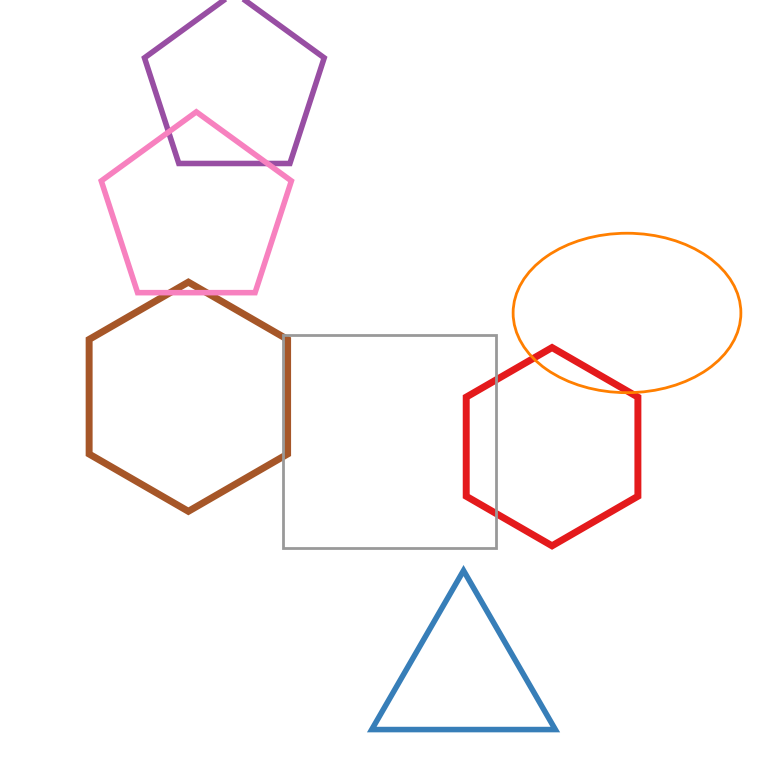[{"shape": "hexagon", "thickness": 2.5, "radius": 0.64, "center": [0.717, 0.42]}, {"shape": "triangle", "thickness": 2, "radius": 0.69, "center": [0.602, 0.121]}, {"shape": "pentagon", "thickness": 2, "radius": 0.61, "center": [0.304, 0.887]}, {"shape": "oval", "thickness": 1, "radius": 0.74, "center": [0.814, 0.594]}, {"shape": "hexagon", "thickness": 2.5, "radius": 0.74, "center": [0.245, 0.485]}, {"shape": "pentagon", "thickness": 2, "radius": 0.65, "center": [0.255, 0.725]}, {"shape": "square", "thickness": 1, "radius": 0.69, "center": [0.506, 0.427]}]